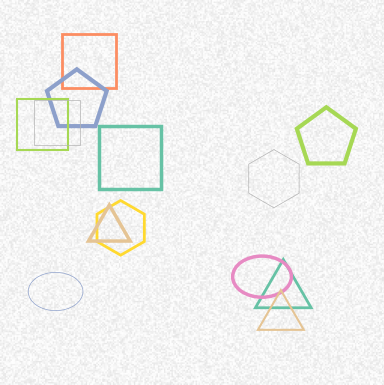[{"shape": "square", "thickness": 2.5, "radius": 0.41, "center": [0.338, 0.591]}, {"shape": "triangle", "thickness": 2, "radius": 0.42, "center": [0.736, 0.242]}, {"shape": "square", "thickness": 2, "radius": 0.35, "center": [0.231, 0.842]}, {"shape": "pentagon", "thickness": 3, "radius": 0.41, "center": [0.2, 0.738]}, {"shape": "oval", "thickness": 0.5, "radius": 0.36, "center": [0.144, 0.243]}, {"shape": "oval", "thickness": 2.5, "radius": 0.38, "center": [0.681, 0.281]}, {"shape": "square", "thickness": 1.5, "radius": 0.33, "center": [0.11, 0.677]}, {"shape": "pentagon", "thickness": 3, "radius": 0.4, "center": [0.848, 0.641]}, {"shape": "hexagon", "thickness": 2, "radius": 0.36, "center": [0.313, 0.408]}, {"shape": "triangle", "thickness": 1.5, "radius": 0.34, "center": [0.729, 0.178]}, {"shape": "triangle", "thickness": 2.5, "radius": 0.31, "center": [0.284, 0.405]}, {"shape": "square", "thickness": 0.5, "radius": 0.3, "center": [0.147, 0.682]}, {"shape": "hexagon", "thickness": 0.5, "radius": 0.38, "center": [0.712, 0.536]}]